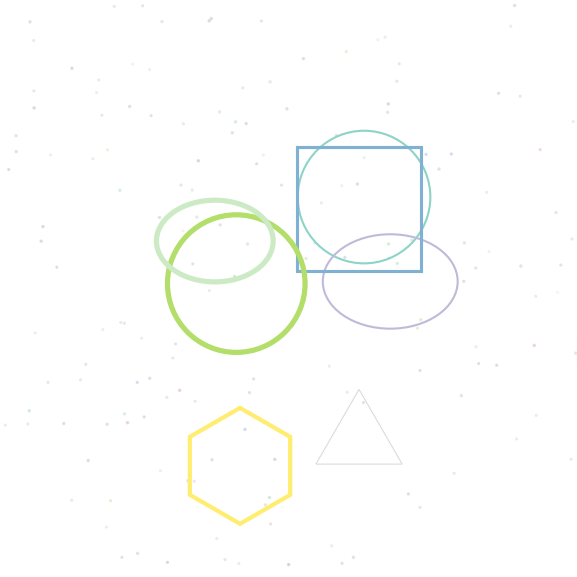[{"shape": "circle", "thickness": 1, "radius": 0.57, "center": [0.63, 0.658]}, {"shape": "oval", "thickness": 1, "radius": 0.58, "center": [0.676, 0.512]}, {"shape": "square", "thickness": 1.5, "radius": 0.54, "center": [0.622, 0.638]}, {"shape": "circle", "thickness": 2.5, "radius": 0.6, "center": [0.409, 0.508]}, {"shape": "triangle", "thickness": 0.5, "radius": 0.43, "center": [0.622, 0.239]}, {"shape": "oval", "thickness": 2.5, "radius": 0.51, "center": [0.372, 0.582]}, {"shape": "hexagon", "thickness": 2, "radius": 0.5, "center": [0.416, 0.192]}]